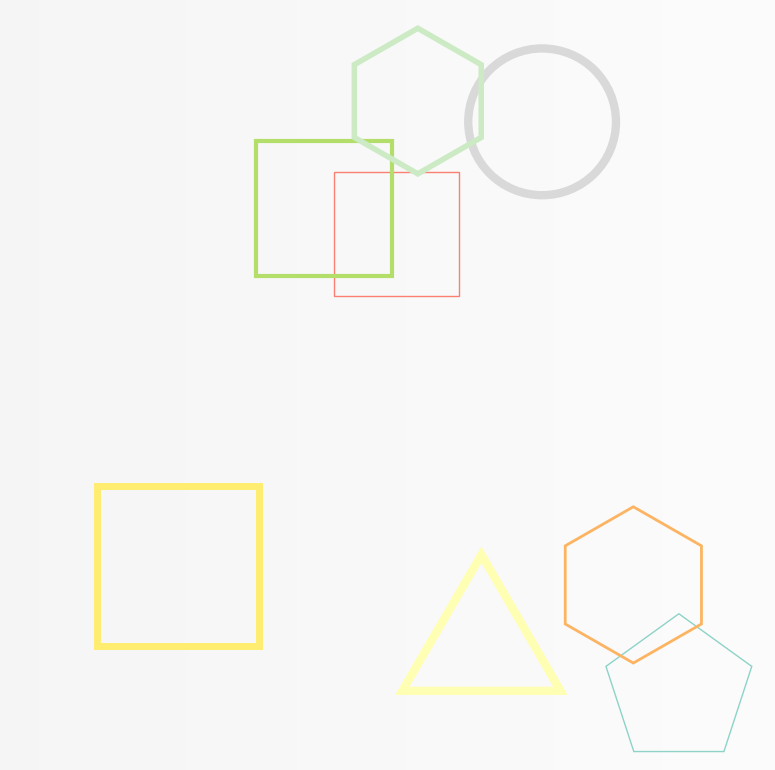[{"shape": "pentagon", "thickness": 0.5, "radius": 0.49, "center": [0.876, 0.104]}, {"shape": "triangle", "thickness": 3, "radius": 0.59, "center": [0.621, 0.162]}, {"shape": "square", "thickness": 0.5, "radius": 0.4, "center": [0.512, 0.696]}, {"shape": "hexagon", "thickness": 1, "radius": 0.51, "center": [0.817, 0.24]}, {"shape": "square", "thickness": 1.5, "radius": 0.44, "center": [0.418, 0.73]}, {"shape": "circle", "thickness": 3, "radius": 0.48, "center": [0.699, 0.842]}, {"shape": "hexagon", "thickness": 2, "radius": 0.47, "center": [0.539, 0.869]}, {"shape": "square", "thickness": 2.5, "radius": 0.52, "center": [0.23, 0.265]}]